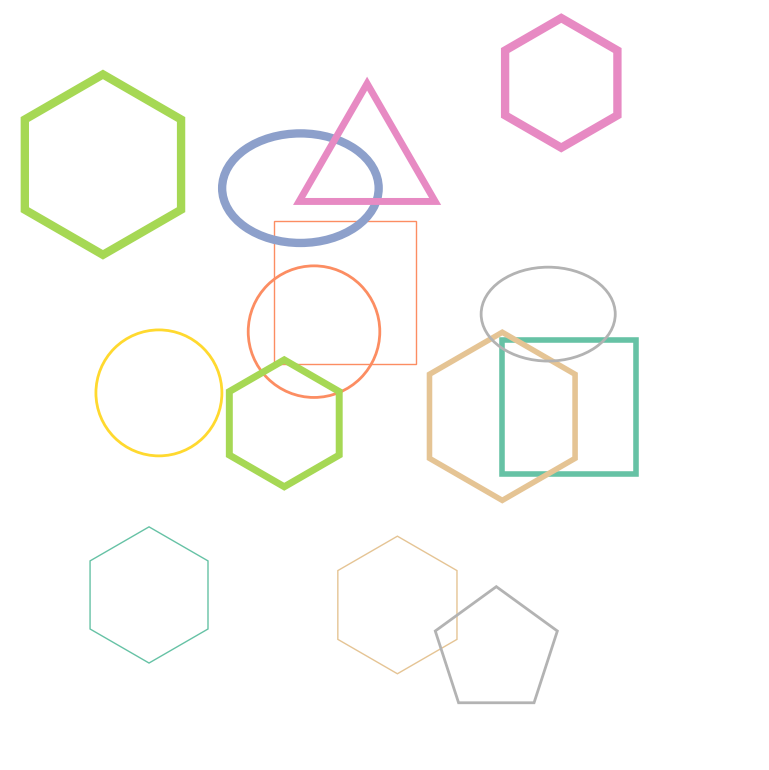[{"shape": "square", "thickness": 2, "radius": 0.43, "center": [0.739, 0.472]}, {"shape": "hexagon", "thickness": 0.5, "radius": 0.44, "center": [0.194, 0.227]}, {"shape": "square", "thickness": 0.5, "radius": 0.46, "center": [0.448, 0.62]}, {"shape": "circle", "thickness": 1, "radius": 0.43, "center": [0.408, 0.569]}, {"shape": "oval", "thickness": 3, "radius": 0.51, "center": [0.39, 0.756]}, {"shape": "hexagon", "thickness": 3, "radius": 0.42, "center": [0.729, 0.892]}, {"shape": "triangle", "thickness": 2.5, "radius": 0.51, "center": [0.477, 0.789]}, {"shape": "hexagon", "thickness": 2.5, "radius": 0.41, "center": [0.369, 0.45]}, {"shape": "hexagon", "thickness": 3, "radius": 0.59, "center": [0.134, 0.786]}, {"shape": "circle", "thickness": 1, "radius": 0.41, "center": [0.206, 0.49]}, {"shape": "hexagon", "thickness": 2, "radius": 0.55, "center": [0.652, 0.459]}, {"shape": "hexagon", "thickness": 0.5, "radius": 0.45, "center": [0.516, 0.214]}, {"shape": "pentagon", "thickness": 1, "radius": 0.42, "center": [0.645, 0.155]}, {"shape": "oval", "thickness": 1, "radius": 0.44, "center": [0.712, 0.592]}]